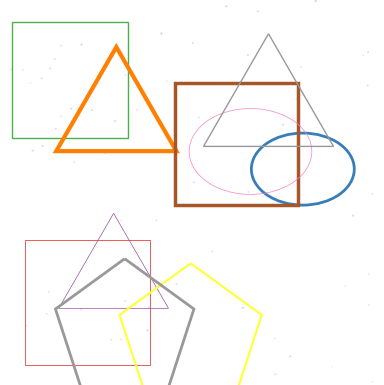[{"shape": "square", "thickness": 0.5, "radius": 0.81, "center": [0.227, 0.215]}, {"shape": "oval", "thickness": 2, "radius": 0.67, "center": [0.787, 0.561]}, {"shape": "square", "thickness": 1, "radius": 0.75, "center": [0.182, 0.793]}, {"shape": "triangle", "thickness": 0.5, "radius": 0.82, "center": [0.295, 0.281]}, {"shape": "triangle", "thickness": 3, "radius": 0.9, "center": [0.302, 0.698]}, {"shape": "pentagon", "thickness": 1.5, "radius": 0.97, "center": [0.495, 0.122]}, {"shape": "square", "thickness": 2.5, "radius": 0.8, "center": [0.615, 0.626]}, {"shape": "oval", "thickness": 0.5, "radius": 0.8, "center": [0.651, 0.607]}, {"shape": "triangle", "thickness": 1, "radius": 0.98, "center": [0.697, 0.717]}, {"shape": "pentagon", "thickness": 2, "radius": 0.95, "center": [0.324, 0.139]}]